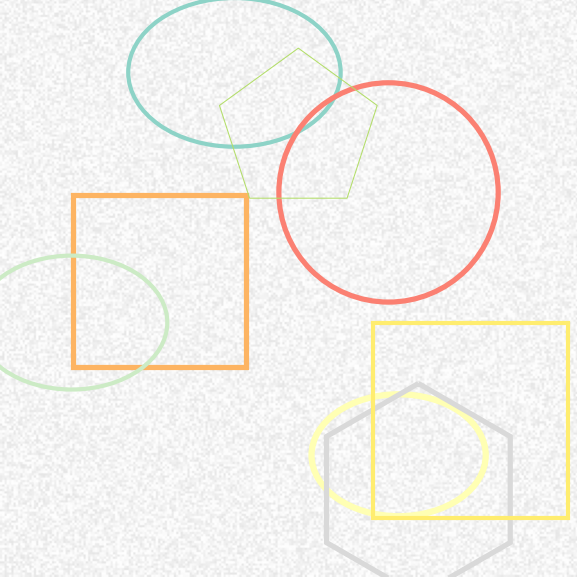[{"shape": "oval", "thickness": 2, "radius": 0.92, "center": [0.406, 0.874]}, {"shape": "oval", "thickness": 3, "radius": 0.75, "center": [0.69, 0.211]}, {"shape": "circle", "thickness": 2.5, "radius": 0.95, "center": [0.673, 0.666]}, {"shape": "square", "thickness": 2.5, "radius": 0.75, "center": [0.276, 0.513]}, {"shape": "pentagon", "thickness": 0.5, "radius": 0.72, "center": [0.517, 0.772]}, {"shape": "hexagon", "thickness": 2.5, "radius": 0.92, "center": [0.724, 0.151]}, {"shape": "oval", "thickness": 2, "radius": 0.83, "center": [0.124, 0.441]}, {"shape": "square", "thickness": 2, "radius": 0.84, "center": [0.815, 0.271]}]